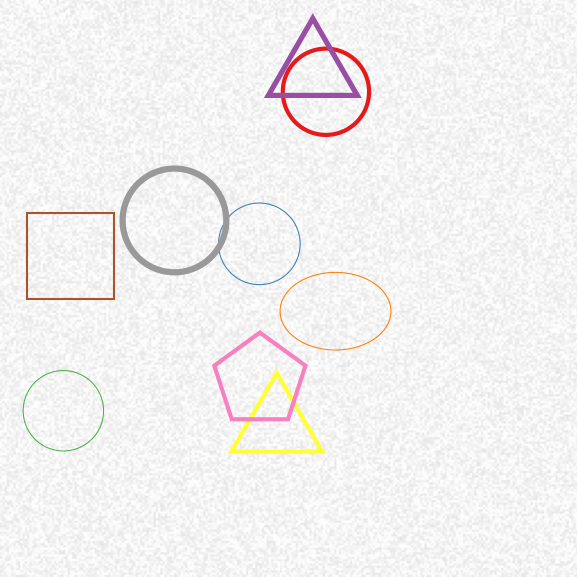[{"shape": "circle", "thickness": 2, "radius": 0.37, "center": [0.564, 0.84]}, {"shape": "circle", "thickness": 0.5, "radius": 0.35, "center": [0.449, 0.577]}, {"shape": "circle", "thickness": 0.5, "radius": 0.35, "center": [0.11, 0.288]}, {"shape": "triangle", "thickness": 2.5, "radius": 0.44, "center": [0.542, 0.878]}, {"shape": "oval", "thickness": 0.5, "radius": 0.48, "center": [0.581, 0.46]}, {"shape": "triangle", "thickness": 2, "radius": 0.45, "center": [0.479, 0.262]}, {"shape": "square", "thickness": 1, "radius": 0.38, "center": [0.122, 0.556]}, {"shape": "pentagon", "thickness": 2, "radius": 0.41, "center": [0.45, 0.34]}, {"shape": "circle", "thickness": 3, "radius": 0.45, "center": [0.302, 0.617]}]